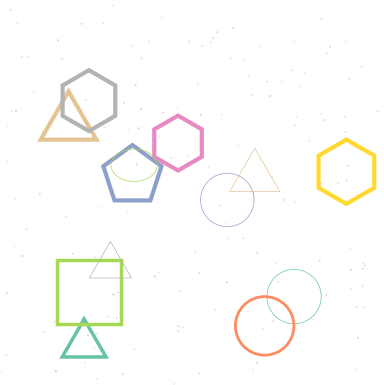[{"shape": "triangle", "thickness": 2.5, "radius": 0.33, "center": [0.219, 0.106]}, {"shape": "circle", "thickness": 0.5, "radius": 0.35, "center": [0.764, 0.23]}, {"shape": "circle", "thickness": 2, "radius": 0.38, "center": [0.687, 0.154]}, {"shape": "circle", "thickness": 0.5, "radius": 0.35, "center": [0.59, 0.481]}, {"shape": "pentagon", "thickness": 3, "radius": 0.4, "center": [0.344, 0.544]}, {"shape": "hexagon", "thickness": 3, "radius": 0.36, "center": [0.462, 0.628]}, {"shape": "oval", "thickness": 0.5, "radius": 0.3, "center": [0.348, 0.571]}, {"shape": "square", "thickness": 2.5, "radius": 0.41, "center": [0.232, 0.241]}, {"shape": "hexagon", "thickness": 3, "radius": 0.42, "center": [0.9, 0.554]}, {"shape": "triangle", "thickness": 0.5, "radius": 0.38, "center": [0.662, 0.54]}, {"shape": "triangle", "thickness": 3, "radius": 0.42, "center": [0.178, 0.679]}, {"shape": "triangle", "thickness": 0.5, "radius": 0.32, "center": [0.287, 0.31]}, {"shape": "hexagon", "thickness": 3, "radius": 0.4, "center": [0.231, 0.739]}]